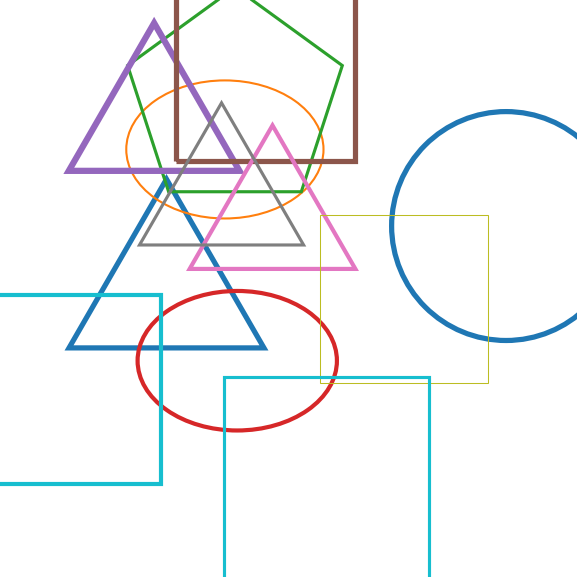[{"shape": "circle", "thickness": 2.5, "radius": 0.99, "center": [0.876, 0.608]}, {"shape": "triangle", "thickness": 2.5, "radius": 0.97, "center": [0.288, 0.494]}, {"shape": "oval", "thickness": 1, "radius": 0.85, "center": [0.389, 0.74]}, {"shape": "pentagon", "thickness": 1.5, "radius": 0.98, "center": [0.407, 0.825]}, {"shape": "oval", "thickness": 2, "radius": 0.86, "center": [0.411, 0.375]}, {"shape": "triangle", "thickness": 3, "radius": 0.85, "center": [0.267, 0.789]}, {"shape": "square", "thickness": 2.5, "radius": 0.77, "center": [0.46, 0.874]}, {"shape": "triangle", "thickness": 2, "radius": 0.83, "center": [0.472, 0.616]}, {"shape": "triangle", "thickness": 1.5, "radius": 0.82, "center": [0.384, 0.657]}, {"shape": "square", "thickness": 0.5, "radius": 0.73, "center": [0.699, 0.482]}, {"shape": "square", "thickness": 1.5, "radius": 0.89, "center": [0.565, 0.17]}, {"shape": "square", "thickness": 2, "radius": 0.82, "center": [0.115, 0.324]}]